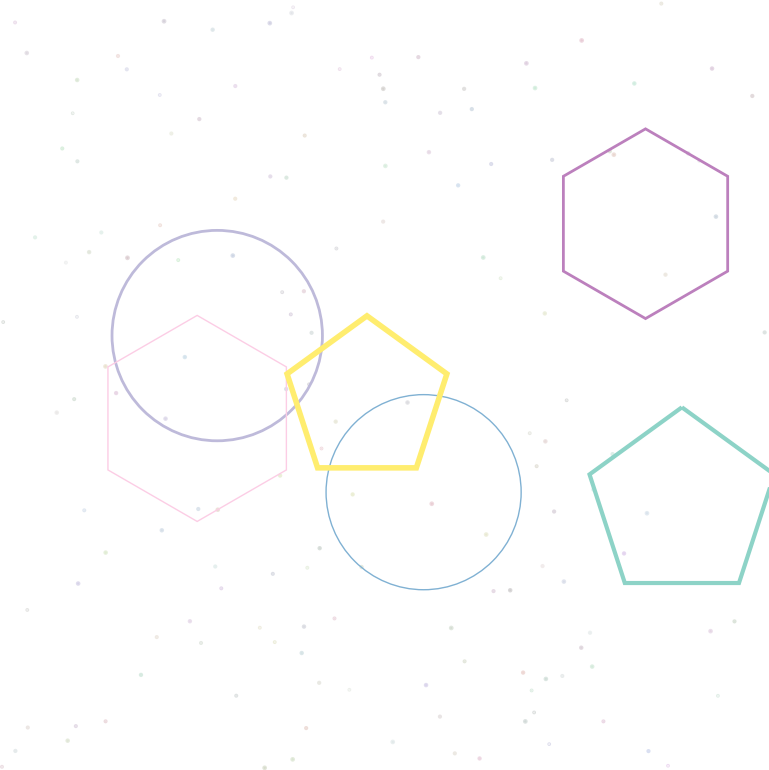[{"shape": "pentagon", "thickness": 1.5, "radius": 0.63, "center": [0.886, 0.345]}, {"shape": "circle", "thickness": 1, "radius": 0.68, "center": [0.282, 0.564]}, {"shape": "circle", "thickness": 0.5, "radius": 0.63, "center": [0.55, 0.361]}, {"shape": "hexagon", "thickness": 0.5, "radius": 0.67, "center": [0.256, 0.457]}, {"shape": "hexagon", "thickness": 1, "radius": 0.62, "center": [0.838, 0.709]}, {"shape": "pentagon", "thickness": 2, "radius": 0.55, "center": [0.477, 0.481]}]